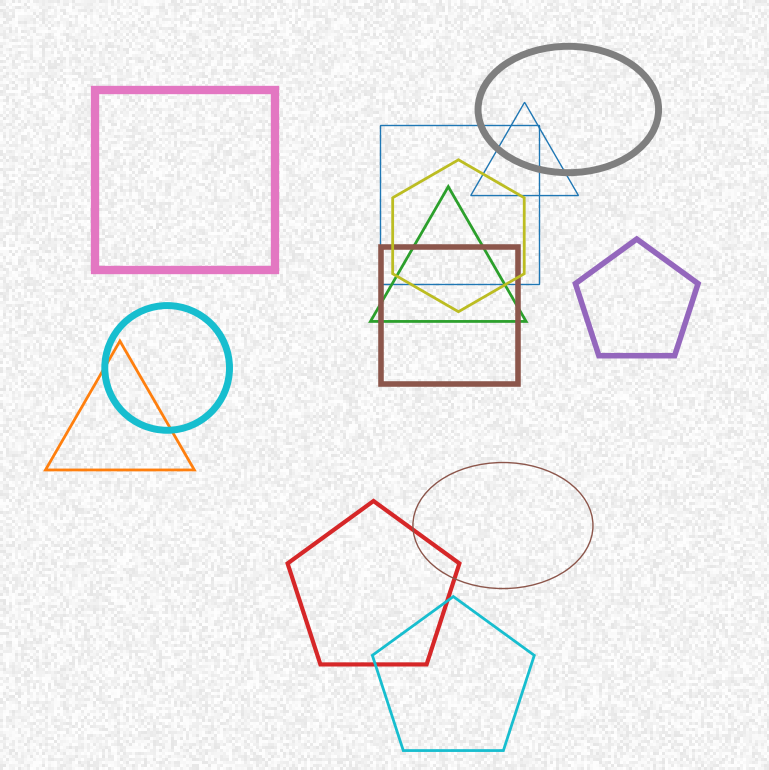[{"shape": "square", "thickness": 0.5, "radius": 0.51, "center": [0.597, 0.735]}, {"shape": "triangle", "thickness": 0.5, "radius": 0.4, "center": [0.681, 0.786]}, {"shape": "triangle", "thickness": 1, "radius": 0.56, "center": [0.156, 0.445]}, {"shape": "triangle", "thickness": 1, "radius": 0.58, "center": [0.582, 0.641]}, {"shape": "pentagon", "thickness": 1.5, "radius": 0.59, "center": [0.485, 0.232]}, {"shape": "pentagon", "thickness": 2, "radius": 0.42, "center": [0.827, 0.606]}, {"shape": "square", "thickness": 2, "radius": 0.44, "center": [0.583, 0.59]}, {"shape": "oval", "thickness": 0.5, "radius": 0.58, "center": [0.653, 0.317]}, {"shape": "square", "thickness": 3, "radius": 0.58, "center": [0.24, 0.766]}, {"shape": "oval", "thickness": 2.5, "radius": 0.59, "center": [0.738, 0.858]}, {"shape": "hexagon", "thickness": 1, "radius": 0.49, "center": [0.595, 0.694]}, {"shape": "pentagon", "thickness": 1, "radius": 0.55, "center": [0.589, 0.115]}, {"shape": "circle", "thickness": 2.5, "radius": 0.4, "center": [0.217, 0.522]}]